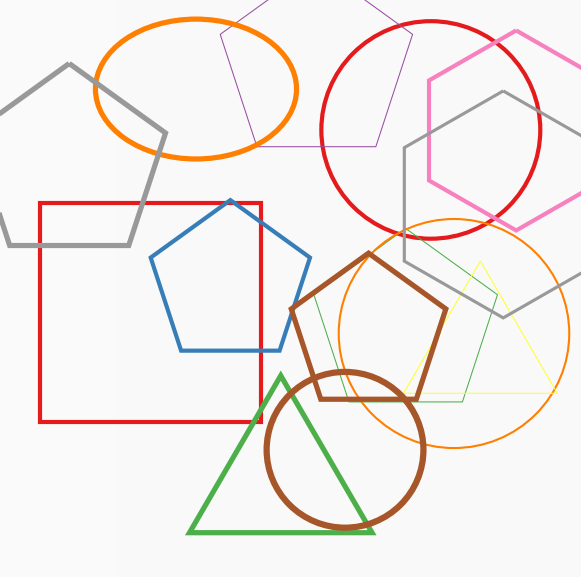[{"shape": "circle", "thickness": 2, "radius": 0.94, "center": [0.741, 0.774]}, {"shape": "square", "thickness": 2, "radius": 0.95, "center": [0.259, 0.457]}, {"shape": "pentagon", "thickness": 2, "radius": 0.72, "center": [0.396, 0.509]}, {"shape": "pentagon", "thickness": 0.5, "radius": 0.83, "center": [0.698, 0.438]}, {"shape": "triangle", "thickness": 2.5, "radius": 0.91, "center": [0.483, 0.167]}, {"shape": "pentagon", "thickness": 0.5, "radius": 0.87, "center": [0.544, 0.886]}, {"shape": "circle", "thickness": 1, "radius": 0.99, "center": [0.781, 0.422]}, {"shape": "oval", "thickness": 2.5, "radius": 0.86, "center": [0.337, 0.845]}, {"shape": "triangle", "thickness": 0.5, "radius": 0.76, "center": [0.826, 0.394]}, {"shape": "pentagon", "thickness": 2.5, "radius": 0.7, "center": [0.634, 0.421]}, {"shape": "circle", "thickness": 3, "radius": 0.67, "center": [0.594, 0.22]}, {"shape": "hexagon", "thickness": 2, "radius": 0.87, "center": [0.888, 0.773]}, {"shape": "hexagon", "thickness": 1.5, "radius": 0.98, "center": [0.866, 0.645]}, {"shape": "pentagon", "thickness": 2.5, "radius": 0.87, "center": [0.119, 0.715]}]